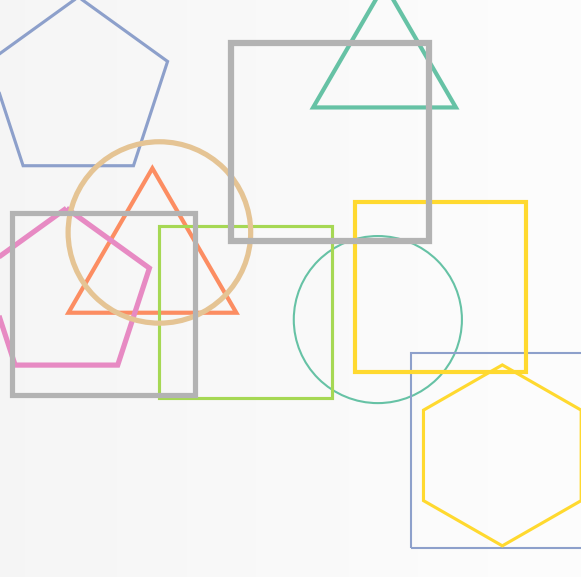[{"shape": "circle", "thickness": 1, "radius": 0.72, "center": [0.65, 0.446]}, {"shape": "triangle", "thickness": 2, "radius": 0.71, "center": [0.662, 0.884]}, {"shape": "triangle", "thickness": 2, "radius": 0.83, "center": [0.262, 0.541]}, {"shape": "square", "thickness": 1, "radius": 0.84, "center": [0.876, 0.219]}, {"shape": "pentagon", "thickness": 1.5, "radius": 0.81, "center": [0.135, 0.843]}, {"shape": "pentagon", "thickness": 2.5, "radius": 0.75, "center": [0.114, 0.488]}, {"shape": "square", "thickness": 1.5, "radius": 0.75, "center": [0.422, 0.459]}, {"shape": "hexagon", "thickness": 1.5, "radius": 0.78, "center": [0.864, 0.211]}, {"shape": "square", "thickness": 2, "radius": 0.74, "center": [0.758, 0.502]}, {"shape": "circle", "thickness": 2.5, "radius": 0.79, "center": [0.274, 0.597]}, {"shape": "square", "thickness": 3, "radius": 0.86, "center": [0.568, 0.753]}, {"shape": "square", "thickness": 2.5, "radius": 0.79, "center": [0.178, 0.472]}]